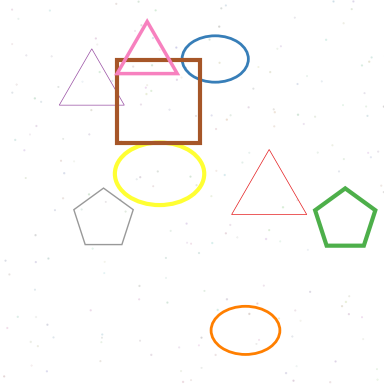[{"shape": "triangle", "thickness": 0.5, "radius": 0.56, "center": [0.699, 0.499]}, {"shape": "oval", "thickness": 2, "radius": 0.43, "center": [0.559, 0.847]}, {"shape": "pentagon", "thickness": 3, "radius": 0.41, "center": [0.897, 0.428]}, {"shape": "triangle", "thickness": 0.5, "radius": 0.49, "center": [0.238, 0.776]}, {"shape": "oval", "thickness": 2, "radius": 0.45, "center": [0.638, 0.142]}, {"shape": "oval", "thickness": 3, "radius": 0.58, "center": [0.414, 0.549]}, {"shape": "square", "thickness": 3, "radius": 0.54, "center": [0.411, 0.736]}, {"shape": "triangle", "thickness": 2.5, "radius": 0.45, "center": [0.382, 0.854]}, {"shape": "pentagon", "thickness": 1, "radius": 0.41, "center": [0.269, 0.43]}]